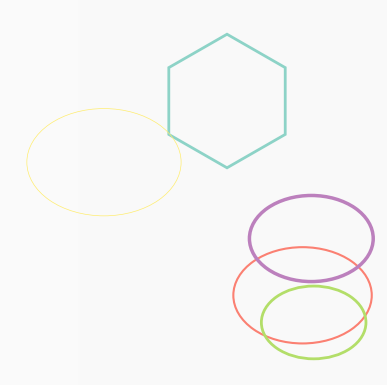[{"shape": "hexagon", "thickness": 2, "radius": 0.87, "center": [0.586, 0.738]}, {"shape": "oval", "thickness": 1.5, "radius": 0.89, "center": [0.781, 0.233]}, {"shape": "oval", "thickness": 2, "radius": 0.67, "center": [0.809, 0.162]}, {"shape": "oval", "thickness": 2.5, "radius": 0.8, "center": [0.803, 0.38]}, {"shape": "oval", "thickness": 0.5, "radius": 1.0, "center": [0.268, 0.579]}]